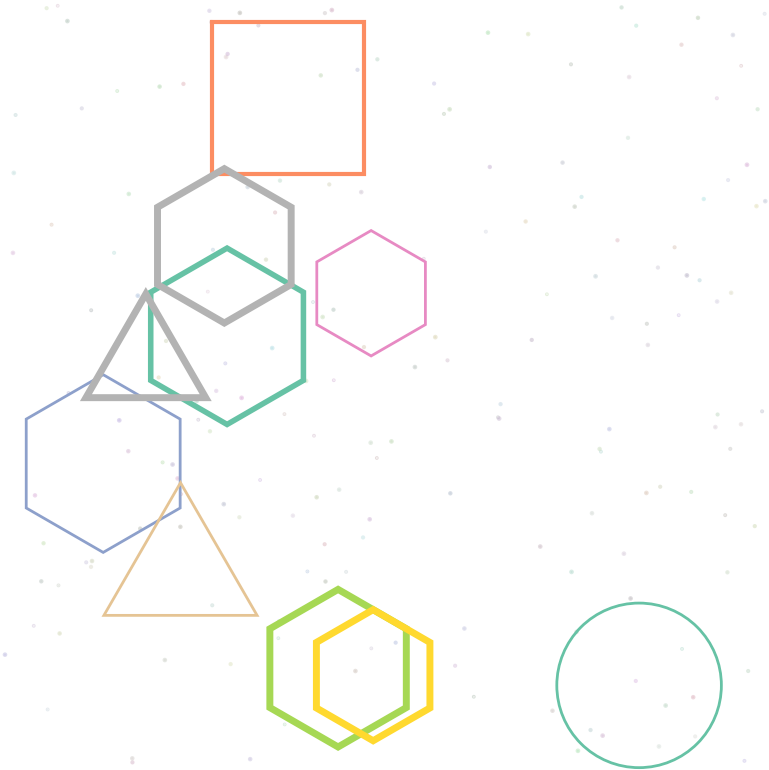[{"shape": "circle", "thickness": 1, "radius": 0.53, "center": [0.83, 0.11]}, {"shape": "hexagon", "thickness": 2, "radius": 0.57, "center": [0.295, 0.563]}, {"shape": "square", "thickness": 1.5, "radius": 0.49, "center": [0.374, 0.873]}, {"shape": "hexagon", "thickness": 1, "radius": 0.58, "center": [0.134, 0.398]}, {"shape": "hexagon", "thickness": 1, "radius": 0.41, "center": [0.482, 0.619]}, {"shape": "hexagon", "thickness": 2.5, "radius": 0.51, "center": [0.439, 0.132]}, {"shape": "hexagon", "thickness": 2.5, "radius": 0.43, "center": [0.485, 0.123]}, {"shape": "triangle", "thickness": 1, "radius": 0.57, "center": [0.234, 0.258]}, {"shape": "hexagon", "thickness": 2.5, "radius": 0.5, "center": [0.291, 0.681]}, {"shape": "triangle", "thickness": 2.5, "radius": 0.45, "center": [0.189, 0.528]}]